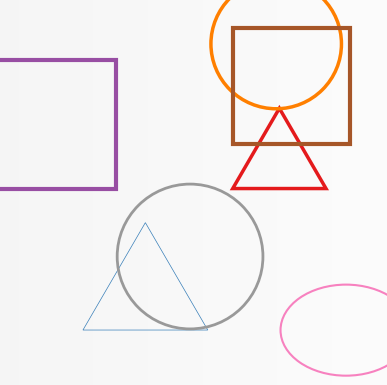[{"shape": "triangle", "thickness": 2.5, "radius": 0.69, "center": [0.721, 0.58]}, {"shape": "triangle", "thickness": 0.5, "radius": 0.93, "center": [0.375, 0.236]}, {"shape": "square", "thickness": 3, "radius": 0.84, "center": [0.132, 0.676]}, {"shape": "circle", "thickness": 2.5, "radius": 0.84, "center": [0.713, 0.886]}, {"shape": "square", "thickness": 3, "radius": 0.75, "center": [0.752, 0.778]}, {"shape": "oval", "thickness": 1.5, "radius": 0.84, "center": [0.893, 0.142]}, {"shape": "circle", "thickness": 2, "radius": 0.94, "center": [0.49, 0.334]}]